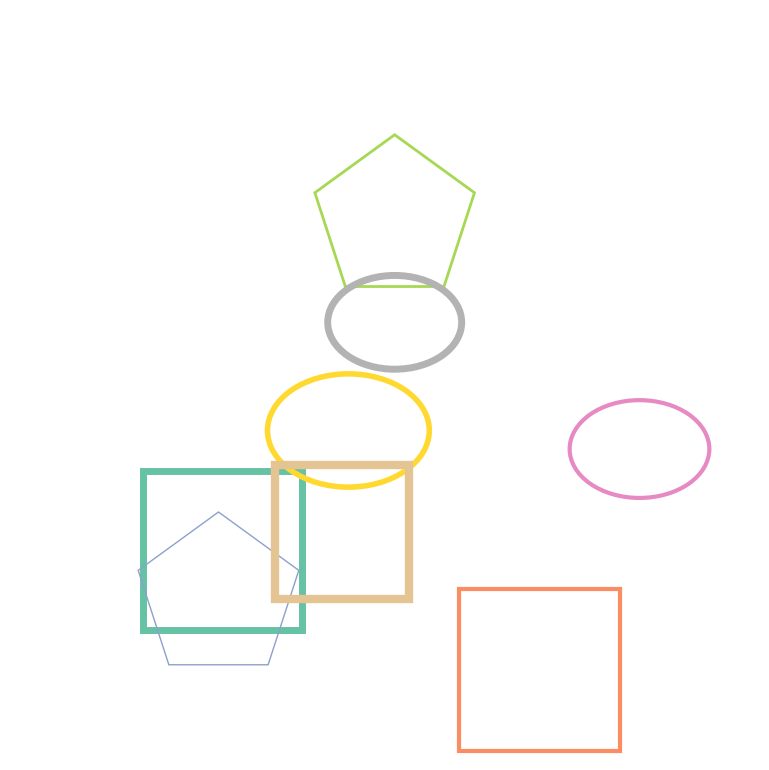[{"shape": "square", "thickness": 2.5, "radius": 0.52, "center": [0.289, 0.285]}, {"shape": "square", "thickness": 1.5, "radius": 0.52, "center": [0.7, 0.13]}, {"shape": "pentagon", "thickness": 0.5, "radius": 0.55, "center": [0.284, 0.225]}, {"shape": "oval", "thickness": 1.5, "radius": 0.45, "center": [0.83, 0.417]}, {"shape": "pentagon", "thickness": 1, "radius": 0.54, "center": [0.513, 0.716]}, {"shape": "oval", "thickness": 2, "radius": 0.53, "center": [0.452, 0.441]}, {"shape": "square", "thickness": 3, "radius": 0.44, "center": [0.444, 0.309]}, {"shape": "oval", "thickness": 2.5, "radius": 0.44, "center": [0.513, 0.581]}]